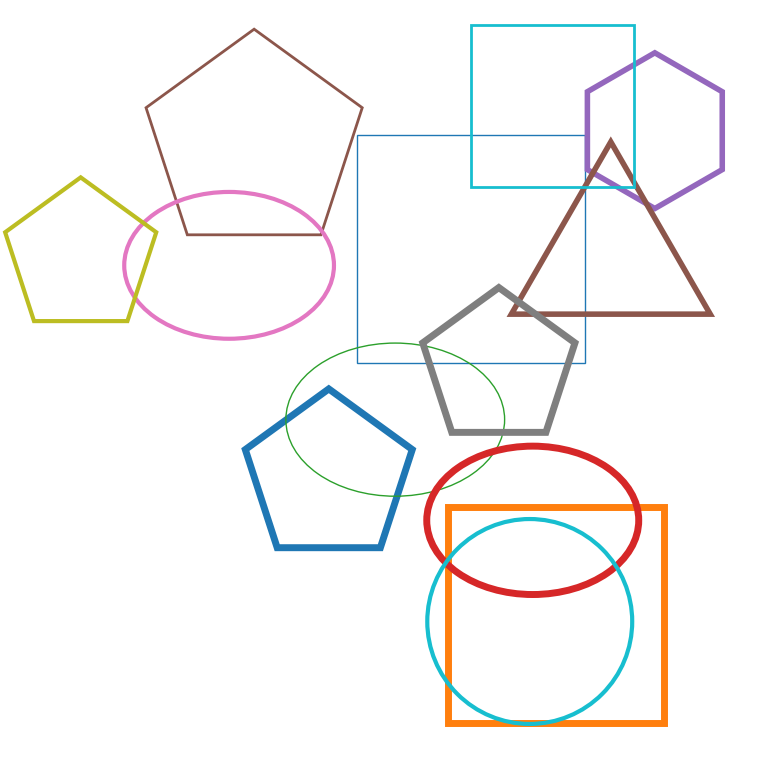[{"shape": "pentagon", "thickness": 2.5, "radius": 0.57, "center": [0.427, 0.381]}, {"shape": "square", "thickness": 0.5, "radius": 0.74, "center": [0.611, 0.676]}, {"shape": "square", "thickness": 2.5, "radius": 0.7, "center": [0.723, 0.202]}, {"shape": "oval", "thickness": 0.5, "radius": 0.71, "center": [0.513, 0.455]}, {"shape": "oval", "thickness": 2.5, "radius": 0.69, "center": [0.692, 0.324]}, {"shape": "hexagon", "thickness": 2, "radius": 0.51, "center": [0.85, 0.83]}, {"shape": "pentagon", "thickness": 1, "radius": 0.74, "center": [0.33, 0.814]}, {"shape": "triangle", "thickness": 2, "radius": 0.75, "center": [0.793, 0.667]}, {"shape": "oval", "thickness": 1.5, "radius": 0.68, "center": [0.298, 0.655]}, {"shape": "pentagon", "thickness": 2.5, "radius": 0.52, "center": [0.648, 0.523]}, {"shape": "pentagon", "thickness": 1.5, "radius": 0.52, "center": [0.105, 0.666]}, {"shape": "square", "thickness": 1, "radius": 0.53, "center": [0.718, 0.862]}, {"shape": "circle", "thickness": 1.5, "radius": 0.67, "center": [0.688, 0.193]}]